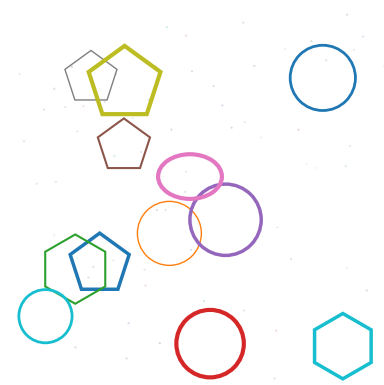[{"shape": "circle", "thickness": 2, "radius": 0.42, "center": [0.838, 0.798]}, {"shape": "pentagon", "thickness": 2.5, "radius": 0.4, "center": [0.259, 0.314]}, {"shape": "circle", "thickness": 1, "radius": 0.42, "center": [0.44, 0.394]}, {"shape": "hexagon", "thickness": 1.5, "radius": 0.45, "center": [0.195, 0.301]}, {"shape": "circle", "thickness": 3, "radius": 0.44, "center": [0.546, 0.107]}, {"shape": "circle", "thickness": 2.5, "radius": 0.46, "center": [0.586, 0.429]}, {"shape": "pentagon", "thickness": 1.5, "radius": 0.36, "center": [0.322, 0.621]}, {"shape": "oval", "thickness": 3, "radius": 0.41, "center": [0.494, 0.541]}, {"shape": "pentagon", "thickness": 1, "radius": 0.36, "center": [0.236, 0.798]}, {"shape": "pentagon", "thickness": 3, "radius": 0.49, "center": [0.324, 0.783]}, {"shape": "hexagon", "thickness": 2.5, "radius": 0.42, "center": [0.891, 0.101]}, {"shape": "circle", "thickness": 2, "radius": 0.35, "center": [0.118, 0.179]}]